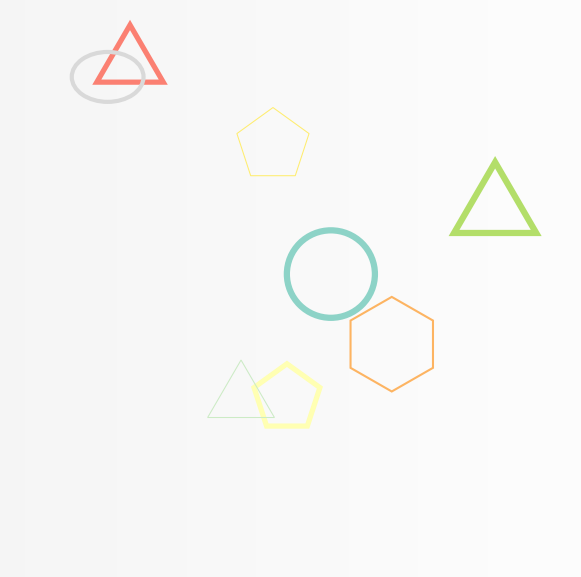[{"shape": "circle", "thickness": 3, "radius": 0.38, "center": [0.569, 0.525]}, {"shape": "pentagon", "thickness": 2.5, "radius": 0.3, "center": [0.494, 0.31]}, {"shape": "triangle", "thickness": 2.5, "radius": 0.33, "center": [0.224, 0.89]}, {"shape": "hexagon", "thickness": 1, "radius": 0.41, "center": [0.674, 0.403]}, {"shape": "triangle", "thickness": 3, "radius": 0.41, "center": [0.852, 0.637]}, {"shape": "oval", "thickness": 2, "radius": 0.31, "center": [0.185, 0.866]}, {"shape": "triangle", "thickness": 0.5, "radius": 0.33, "center": [0.415, 0.309]}, {"shape": "pentagon", "thickness": 0.5, "radius": 0.33, "center": [0.47, 0.748]}]